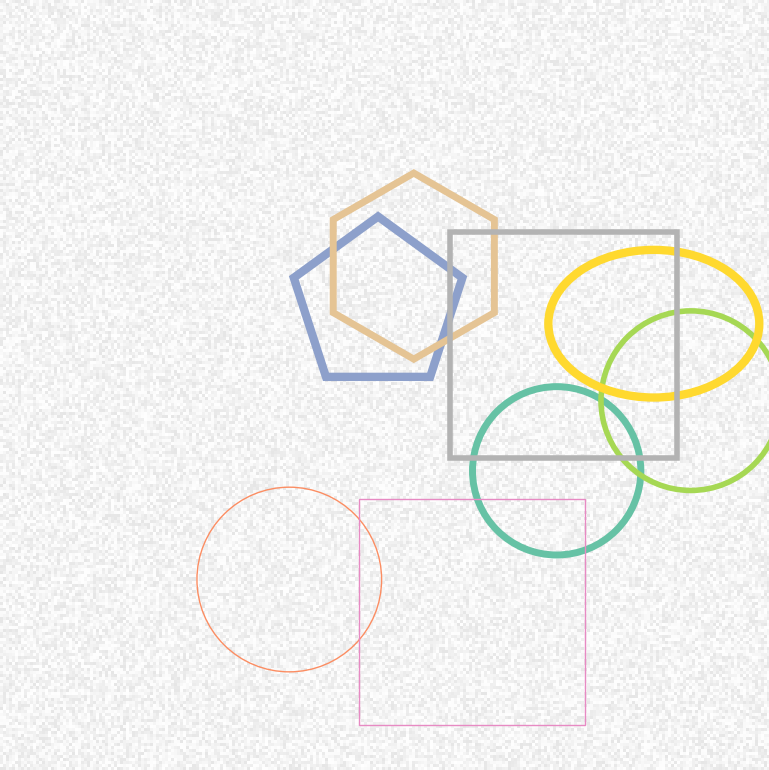[{"shape": "circle", "thickness": 2.5, "radius": 0.55, "center": [0.723, 0.389]}, {"shape": "circle", "thickness": 0.5, "radius": 0.6, "center": [0.376, 0.247]}, {"shape": "pentagon", "thickness": 3, "radius": 0.58, "center": [0.491, 0.604]}, {"shape": "square", "thickness": 0.5, "radius": 0.73, "center": [0.613, 0.205]}, {"shape": "circle", "thickness": 2, "radius": 0.58, "center": [0.897, 0.48]}, {"shape": "oval", "thickness": 3, "radius": 0.68, "center": [0.849, 0.58]}, {"shape": "hexagon", "thickness": 2.5, "radius": 0.6, "center": [0.537, 0.654]}, {"shape": "square", "thickness": 2, "radius": 0.73, "center": [0.732, 0.552]}]